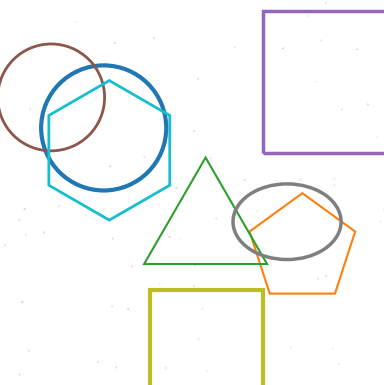[{"shape": "circle", "thickness": 3, "radius": 0.81, "center": [0.269, 0.668]}, {"shape": "pentagon", "thickness": 1.5, "radius": 0.72, "center": [0.785, 0.354]}, {"shape": "triangle", "thickness": 1.5, "radius": 0.92, "center": [0.534, 0.406]}, {"shape": "square", "thickness": 2.5, "radius": 0.92, "center": [0.867, 0.787]}, {"shape": "circle", "thickness": 2, "radius": 0.69, "center": [0.133, 0.747]}, {"shape": "oval", "thickness": 2.5, "radius": 0.7, "center": [0.746, 0.424]}, {"shape": "square", "thickness": 3, "radius": 0.73, "center": [0.536, 0.101]}, {"shape": "hexagon", "thickness": 2, "radius": 0.91, "center": [0.284, 0.61]}]